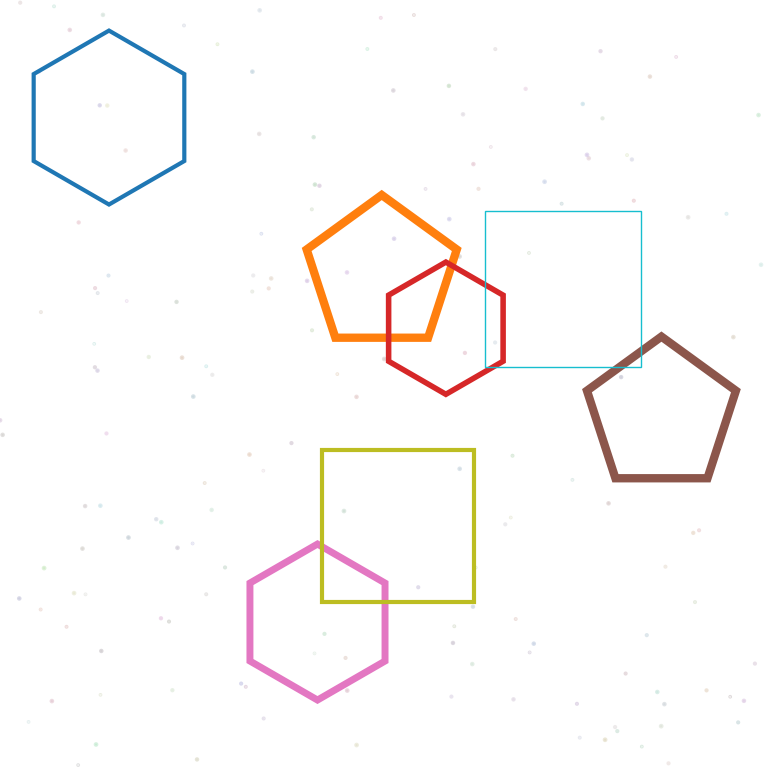[{"shape": "hexagon", "thickness": 1.5, "radius": 0.56, "center": [0.142, 0.847]}, {"shape": "pentagon", "thickness": 3, "radius": 0.51, "center": [0.496, 0.644]}, {"shape": "hexagon", "thickness": 2, "radius": 0.43, "center": [0.579, 0.574]}, {"shape": "pentagon", "thickness": 3, "radius": 0.51, "center": [0.859, 0.461]}, {"shape": "hexagon", "thickness": 2.5, "radius": 0.51, "center": [0.412, 0.192]}, {"shape": "square", "thickness": 1.5, "radius": 0.49, "center": [0.516, 0.316]}, {"shape": "square", "thickness": 0.5, "radius": 0.51, "center": [0.731, 0.625]}]